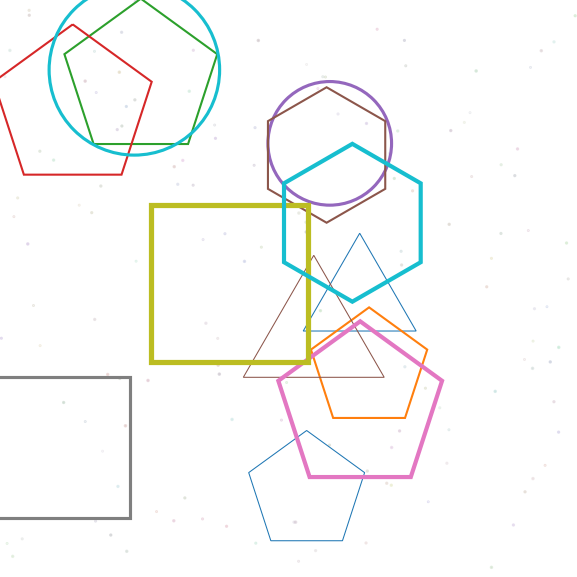[{"shape": "pentagon", "thickness": 0.5, "radius": 0.53, "center": [0.531, 0.148]}, {"shape": "triangle", "thickness": 0.5, "radius": 0.56, "center": [0.623, 0.482]}, {"shape": "pentagon", "thickness": 1, "radius": 0.53, "center": [0.639, 0.361]}, {"shape": "pentagon", "thickness": 1, "radius": 0.7, "center": [0.244, 0.862]}, {"shape": "pentagon", "thickness": 1, "radius": 0.72, "center": [0.126, 0.813]}, {"shape": "circle", "thickness": 1.5, "radius": 0.54, "center": [0.571, 0.751]}, {"shape": "triangle", "thickness": 0.5, "radius": 0.7, "center": [0.543, 0.416]}, {"shape": "hexagon", "thickness": 1, "radius": 0.59, "center": [0.566, 0.731]}, {"shape": "pentagon", "thickness": 2, "radius": 0.75, "center": [0.624, 0.294]}, {"shape": "square", "thickness": 1.5, "radius": 0.61, "center": [0.103, 0.224]}, {"shape": "square", "thickness": 2.5, "radius": 0.68, "center": [0.397, 0.508]}, {"shape": "hexagon", "thickness": 2, "radius": 0.68, "center": [0.61, 0.613]}, {"shape": "circle", "thickness": 1.5, "radius": 0.74, "center": [0.233, 0.878]}]